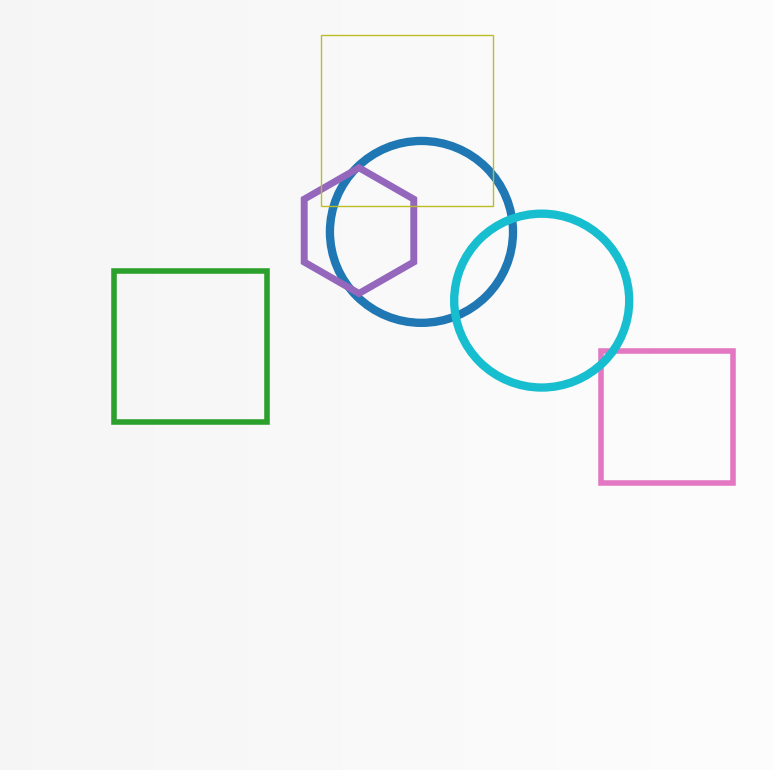[{"shape": "circle", "thickness": 3, "radius": 0.59, "center": [0.544, 0.699]}, {"shape": "square", "thickness": 2, "radius": 0.49, "center": [0.246, 0.55]}, {"shape": "hexagon", "thickness": 2.5, "radius": 0.41, "center": [0.463, 0.701]}, {"shape": "square", "thickness": 2, "radius": 0.43, "center": [0.86, 0.459]}, {"shape": "square", "thickness": 0.5, "radius": 0.55, "center": [0.525, 0.843]}, {"shape": "circle", "thickness": 3, "radius": 0.56, "center": [0.699, 0.61]}]